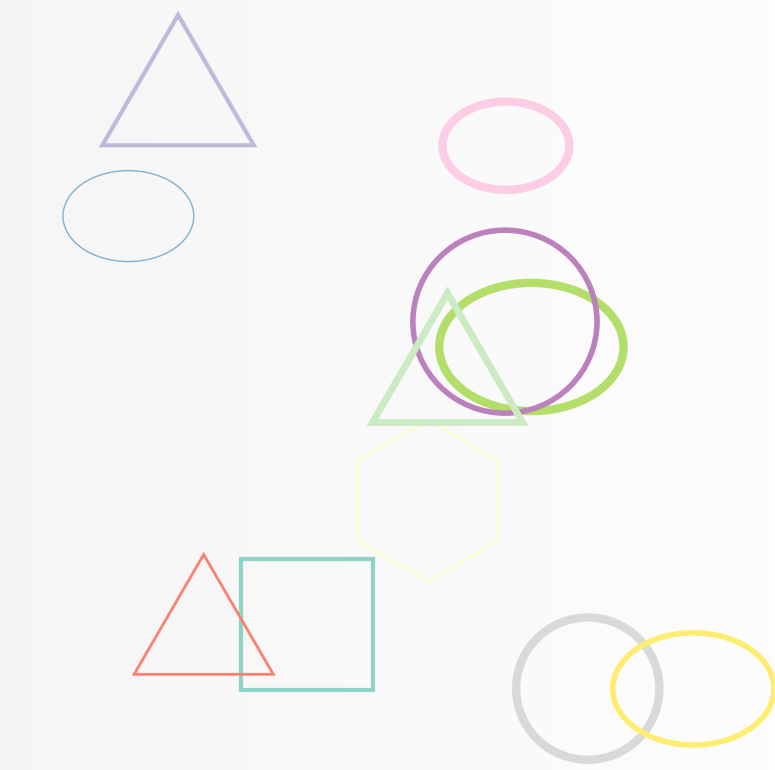[{"shape": "square", "thickness": 1.5, "radius": 0.43, "center": [0.397, 0.189]}, {"shape": "hexagon", "thickness": 0.5, "radius": 0.52, "center": [0.552, 0.35]}, {"shape": "triangle", "thickness": 1.5, "radius": 0.56, "center": [0.23, 0.868]}, {"shape": "triangle", "thickness": 1, "radius": 0.52, "center": [0.263, 0.176]}, {"shape": "oval", "thickness": 0.5, "radius": 0.42, "center": [0.166, 0.719]}, {"shape": "oval", "thickness": 3, "radius": 0.59, "center": [0.686, 0.549]}, {"shape": "oval", "thickness": 3, "radius": 0.41, "center": [0.653, 0.811]}, {"shape": "circle", "thickness": 3, "radius": 0.46, "center": [0.758, 0.106]}, {"shape": "circle", "thickness": 2, "radius": 0.59, "center": [0.652, 0.582]}, {"shape": "triangle", "thickness": 2.5, "radius": 0.56, "center": [0.577, 0.507]}, {"shape": "oval", "thickness": 2, "radius": 0.52, "center": [0.895, 0.105]}]